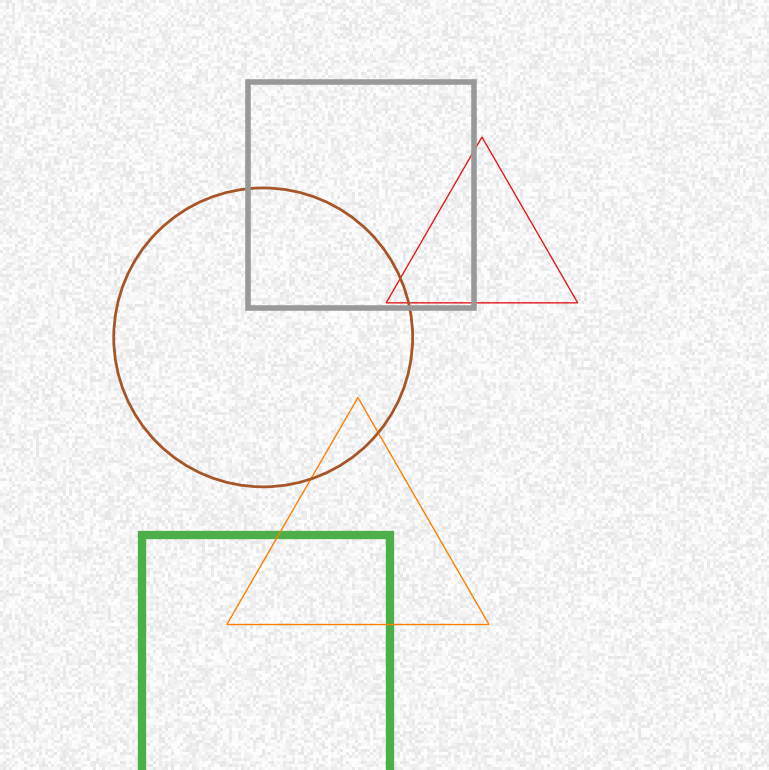[{"shape": "triangle", "thickness": 0.5, "radius": 0.72, "center": [0.626, 0.679]}, {"shape": "square", "thickness": 3, "radius": 0.81, "center": [0.345, 0.144]}, {"shape": "triangle", "thickness": 0.5, "radius": 0.98, "center": [0.465, 0.287]}, {"shape": "circle", "thickness": 1, "radius": 0.97, "center": [0.342, 0.562]}, {"shape": "square", "thickness": 2, "radius": 0.74, "center": [0.469, 0.747]}]